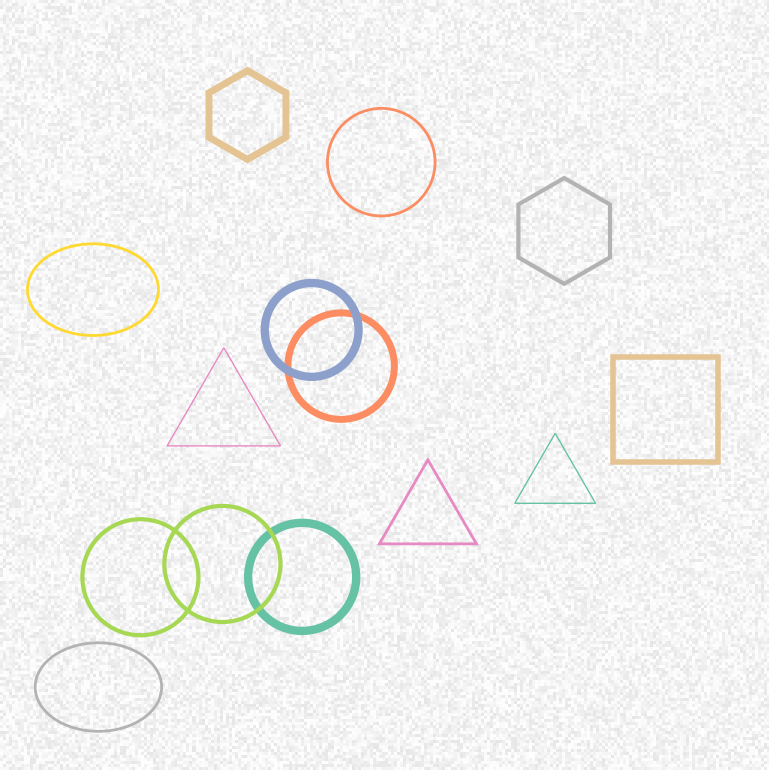[{"shape": "triangle", "thickness": 0.5, "radius": 0.3, "center": [0.721, 0.377]}, {"shape": "circle", "thickness": 3, "radius": 0.35, "center": [0.392, 0.251]}, {"shape": "circle", "thickness": 2.5, "radius": 0.35, "center": [0.443, 0.525]}, {"shape": "circle", "thickness": 1, "radius": 0.35, "center": [0.495, 0.789]}, {"shape": "circle", "thickness": 3, "radius": 0.3, "center": [0.405, 0.572]}, {"shape": "triangle", "thickness": 0.5, "radius": 0.43, "center": [0.291, 0.463]}, {"shape": "triangle", "thickness": 1, "radius": 0.36, "center": [0.556, 0.33]}, {"shape": "circle", "thickness": 1.5, "radius": 0.38, "center": [0.182, 0.25]}, {"shape": "circle", "thickness": 1.5, "radius": 0.38, "center": [0.289, 0.268]}, {"shape": "oval", "thickness": 1, "radius": 0.43, "center": [0.121, 0.624]}, {"shape": "hexagon", "thickness": 2.5, "radius": 0.29, "center": [0.321, 0.851]}, {"shape": "square", "thickness": 2, "radius": 0.34, "center": [0.864, 0.468]}, {"shape": "oval", "thickness": 1, "radius": 0.41, "center": [0.128, 0.108]}, {"shape": "hexagon", "thickness": 1.5, "radius": 0.34, "center": [0.733, 0.7]}]